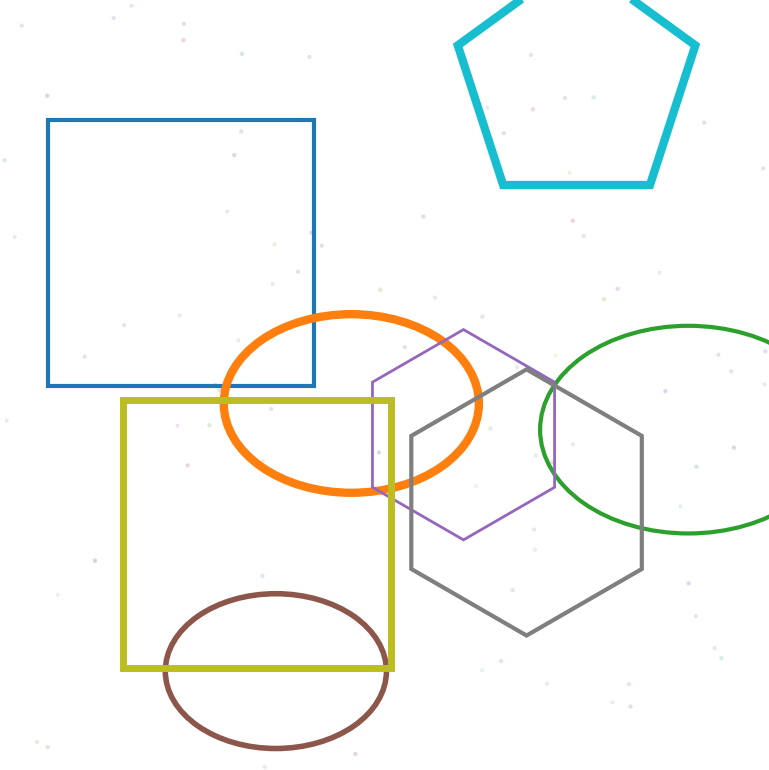[{"shape": "square", "thickness": 1.5, "radius": 0.86, "center": [0.235, 0.672]}, {"shape": "oval", "thickness": 3, "radius": 0.83, "center": [0.456, 0.476]}, {"shape": "oval", "thickness": 1.5, "radius": 0.96, "center": [0.894, 0.442]}, {"shape": "hexagon", "thickness": 1, "radius": 0.68, "center": [0.602, 0.435]}, {"shape": "oval", "thickness": 2, "radius": 0.72, "center": [0.358, 0.128]}, {"shape": "hexagon", "thickness": 1.5, "radius": 0.86, "center": [0.684, 0.347]}, {"shape": "square", "thickness": 2.5, "radius": 0.87, "center": [0.334, 0.306]}, {"shape": "pentagon", "thickness": 3, "radius": 0.81, "center": [0.749, 0.891]}]